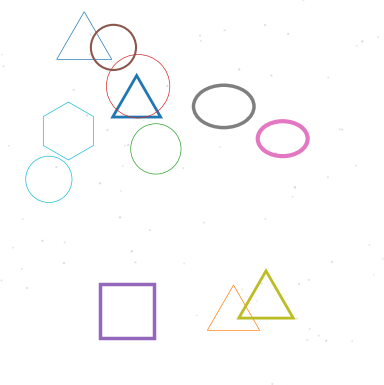[{"shape": "triangle", "thickness": 0.5, "radius": 0.41, "center": [0.219, 0.887]}, {"shape": "triangle", "thickness": 2, "radius": 0.36, "center": [0.355, 0.732]}, {"shape": "triangle", "thickness": 0.5, "radius": 0.39, "center": [0.607, 0.181]}, {"shape": "circle", "thickness": 0.5, "radius": 0.33, "center": [0.405, 0.613]}, {"shape": "circle", "thickness": 0.5, "radius": 0.41, "center": [0.359, 0.776]}, {"shape": "square", "thickness": 2.5, "radius": 0.35, "center": [0.329, 0.191]}, {"shape": "circle", "thickness": 1.5, "radius": 0.29, "center": [0.295, 0.877]}, {"shape": "oval", "thickness": 3, "radius": 0.32, "center": [0.734, 0.64]}, {"shape": "oval", "thickness": 2.5, "radius": 0.39, "center": [0.581, 0.724]}, {"shape": "triangle", "thickness": 2, "radius": 0.41, "center": [0.691, 0.215]}, {"shape": "circle", "thickness": 0.5, "radius": 0.3, "center": [0.127, 0.534]}, {"shape": "hexagon", "thickness": 0.5, "radius": 0.38, "center": [0.178, 0.66]}]